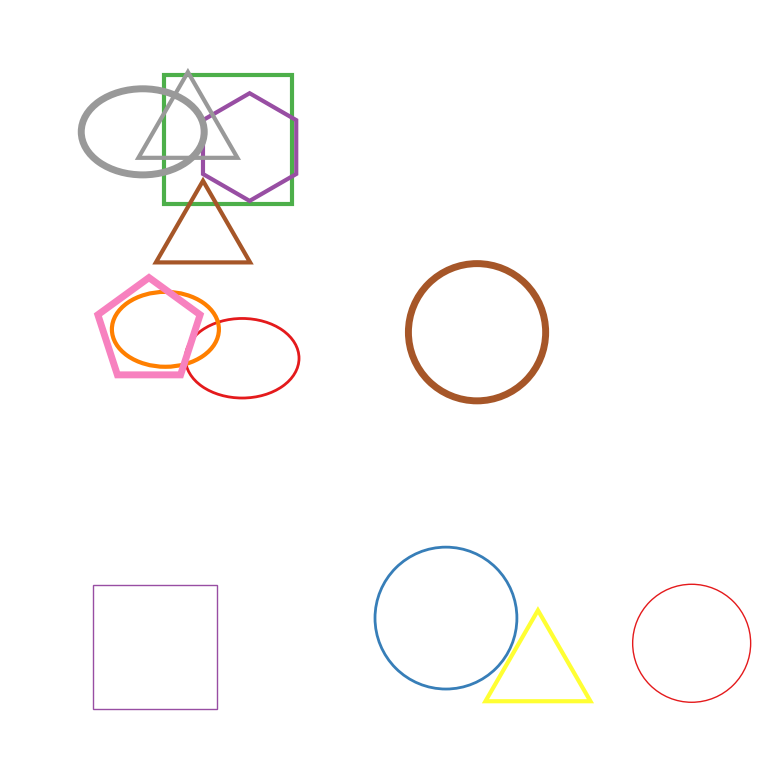[{"shape": "circle", "thickness": 0.5, "radius": 0.38, "center": [0.898, 0.165]}, {"shape": "oval", "thickness": 1, "radius": 0.37, "center": [0.315, 0.535]}, {"shape": "circle", "thickness": 1, "radius": 0.46, "center": [0.579, 0.197]}, {"shape": "square", "thickness": 1.5, "radius": 0.42, "center": [0.296, 0.819]}, {"shape": "hexagon", "thickness": 1.5, "radius": 0.35, "center": [0.324, 0.809]}, {"shape": "square", "thickness": 0.5, "radius": 0.4, "center": [0.201, 0.16]}, {"shape": "oval", "thickness": 1.5, "radius": 0.35, "center": [0.215, 0.572]}, {"shape": "triangle", "thickness": 1.5, "radius": 0.39, "center": [0.699, 0.129]}, {"shape": "triangle", "thickness": 1.5, "radius": 0.35, "center": [0.264, 0.695]}, {"shape": "circle", "thickness": 2.5, "radius": 0.45, "center": [0.62, 0.569]}, {"shape": "pentagon", "thickness": 2.5, "radius": 0.35, "center": [0.193, 0.57]}, {"shape": "oval", "thickness": 2.5, "radius": 0.4, "center": [0.185, 0.829]}, {"shape": "triangle", "thickness": 1.5, "radius": 0.37, "center": [0.244, 0.832]}]